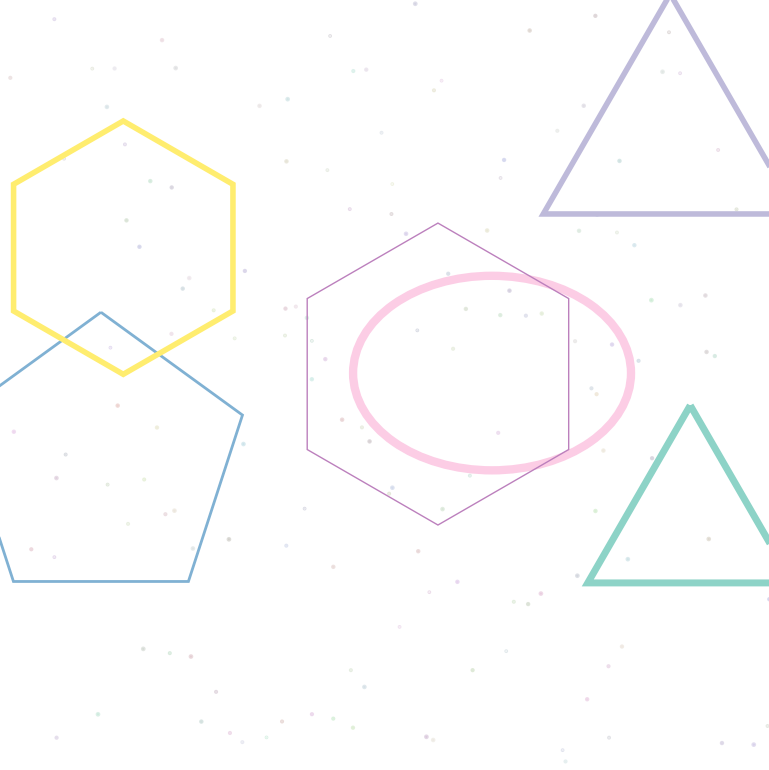[{"shape": "triangle", "thickness": 2.5, "radius": 0.77, "center": [0.896, 0.32]}, {"shape": "triangle", "thickness": 2, "radius": 0.95, "center": [0.87, 0.817]}, {"shape": "pentagon", "thickness": 1, "radius": 0.97, "center": [0.131, 0.401]}, {"shape": "oval", "thickness": 3, "radius": 0.9, "center": [0.639, 0.515]}, {"shape": "hexagon", "thickness": 0.5, "radius": 0.98, "center": [0.569, 0.514]}, {"shape": "hexagon", "thickness": 2, "radius": 0.82, "center": [0.16, 0.678]}]